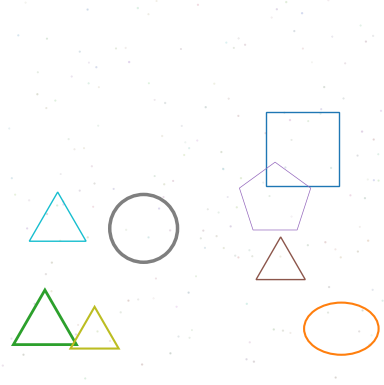[{"shape": "square", "thickness": 1, "radius": 0.48, "center": [0.786, 0.613]}, {"shape": "oval", "thickness": 1.5, "radius": 0.48, "center": [0.887, 0.146]}, {"shape": "triangle", "thickness": 2, "radius": 0.47, "center": [0.117, 0.152]}, {"shape": "pentagon", "thickness": 0.5, "radius": 0.49, "center": [0.714, 0.481]}, {"shape": "triangle", "thickness": 1, "radius": 0.37, "center": [0.729, 0.311]}, {"shape": "circle", "thickness": 2.5, "radius": 0.44, "center": [0.373, 0.407]}, {"shape": "triangle", "thickness": 1.5, "radius": 0.36, "center": [0.246, 0.131]}, {"shape": "triangle", "thickness": 1, "radius": 0.43, "center": [0.15, 0.416]}]